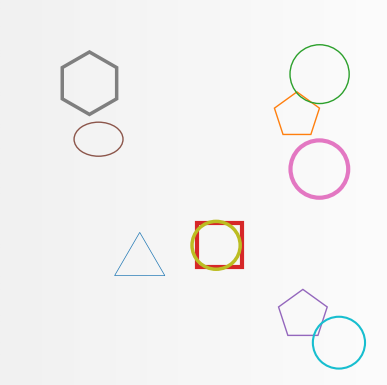[{"shape": "triangle", "thickness": 0.5, "radius": 0.37, "center": [0.361, 0.322]}, {"shape": "pentagon", "thickness": 1, "radius": 0.31, "center": [0.766, 0.7]}, {"shape": "circle", "thickness": 1, "radius": 0.38, "center": [0.825, 0.807]}, {"shape": "square", "thickness": 3, "radius": 0.29, "center": [0.566, 0.364]}, {"shape": "pentagon", "thickness": 1, "radius": 0.33, "center": [0.782, 0.182]}, {"shape": "oval", "thickness": 1, "radius": 0.32, "center": [0.254, 0.638]}, {"shape": "circle", "thickness": 3, "radius": 0.37, "center": [0.824, 0.561]}, {"shape": "hexagon", "thickness": 2.5, "radius": 0.41, "center": [0.231, 0.784]}, {"shape": "circle", "thickness": 2.5, "radius": 0.31, "center": [0.558, 0.363]}, {"shape": "circle", "thickness": 1.5, "radius": 0.34, "center": [0.875, 0.11]}]